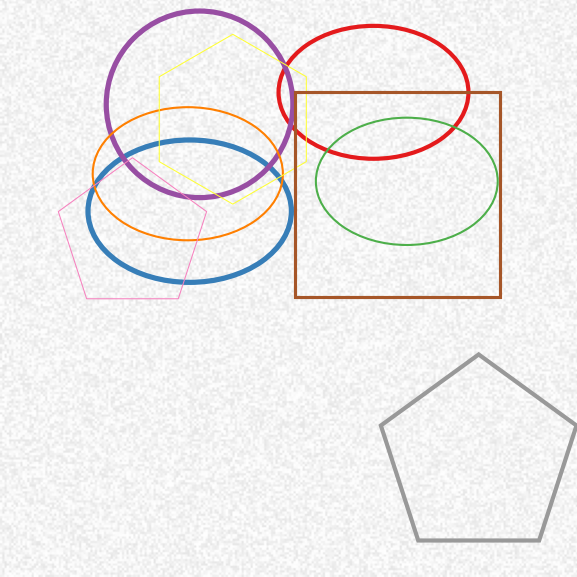[{"shape": "oval", "thickness": 2, "radius": 0.82, "center": [0.647, 0.839]}, {"shape": "oval", "thickness": 2.5, "radius": 0.88, "center": [0.328, 0.633]}, {"shape": "oval", "thickness": 1, "radius": 0.79, "center": [0.704, 0.685]}, {"shape": "circle", "thickness": 2.5, "radius": 0.81, "center": [0.346, 0.818]}, {"shape": "oval", "thickness": 1, "radius": 0.82, "center": [0.325, 0.698]}, {"shape": "hexagon", "thickness": 0.5, "radius": 0.74, "center": [0.403, 0.793]}, {"shape": "square", "thickness": 1.5, "radius": 0.89, "center": [0.689, 0.662]}, {"shape": "pentagon", "thickness": 0.5, "radius": 0.68, "center": [0.229, 0.591]}, {"shape": "pentagon", "thickness": 2, "radius": 0.89, "center": [0.829, 0.207]}]